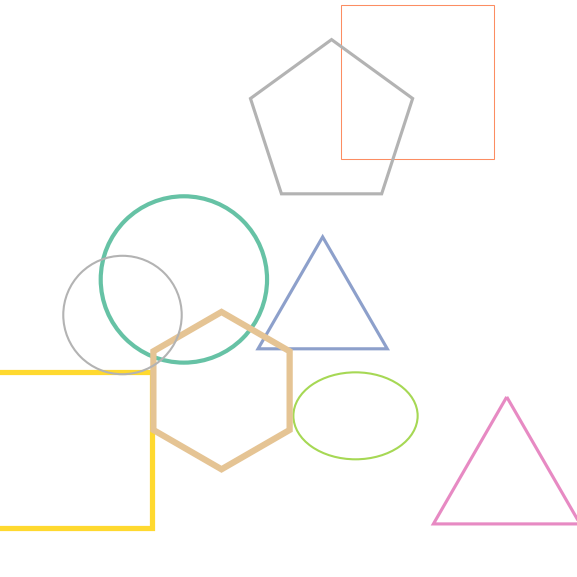[{"shape": "circle", "thickness": 2, "radius": 0.72, "center": [0.318, 0.515]}, {"shape": "square", "thickness": 0.5, "radius": 0.66, "center": [0.722, 0.857]}, {"shape": "triangle", "thickness": 1.5, "radius": 0.65, "center": [0.559, 0.46]}, {"shape": "triangle", "thickness": 1.5, "radius": 0.73, "center": [0.877, 0.165]}, {"shape": "oval", "thickness": 1, "radius": 0.54, "center": [0.616, 0.279]}, {"shape": "square", "thickness": 2.5, "radius": 0.68, "center": [0.129, 0.22]}, {"shape": "hexagon", "thickness": 3, "radius": 0.68, "center": [0.384, 0.323]}, {"shape": "pentagon", "thickness": 1.5, "radius": 0.74, "center": [0.574, 0.783]}, {"shape": "circle", "thickness": 1, "radius": 0.51, "center": [0.212, 0.454]}]